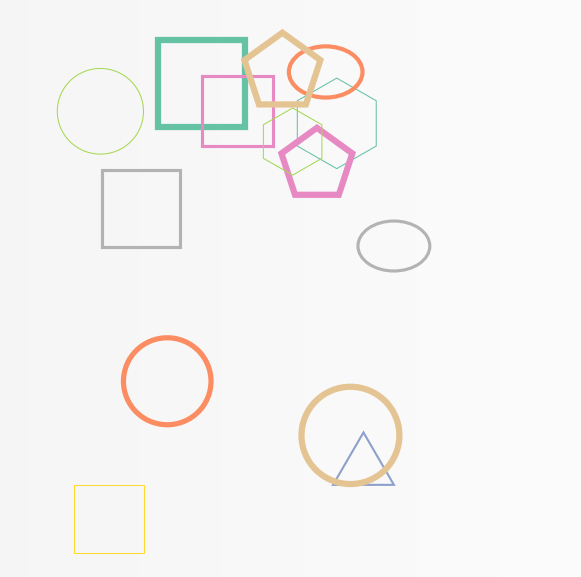[{"shape": "hexagon", "thickness": 0.5, "radius": 0.39, "center": [0.579, 0.785]}, {"shape": "square", "thickness": 3, "radius": 0.37, "center": [0.347, 0.854]}, {"shape": "circle", "thickness": 2.5, "radius": 0.38, "center": [0.288, 0.339]}, {"shape": "oval", "thickness": 2, "radius": 0.32, "center": [0.56, 0.875]}, {"shape": "triangle", "thickness": 1, "radius": 0.3, "center": [0.625, 0.19]}, {"shape": "pentagon", "thickness": 3, "radius": 0.32, "center": [0.545, 0.714]}, {"shape": "square", "thickness": 1.5, "radius": 0.31, "center": [0.408, 0.807]}, {"shape": "circle", "thickness": 0.5, "radius": 0.37, "center": [0.173, 0.806]}, {"shape": "hexagon", "thickness": 0.5, "radius": 0.29, "center": [0.503, 0.754]}, {"shape": "square", "thickness": 0.5, "radius": 0.3, "center": [0.188, 0.1]}, {"shape": "pentagon", "thickness": 3, "radius": 0.34, "center": [0.486, 0.874]}, {"shape": "circle", "thickness": 3, "radius": 0.42, "center": [0.603, 0.245]}, {"shape": "square", "thickness": 1.5, "radius": 0.34, "center": [0.242, 0.638]}, {"shape": "oval", "thickness": 1.5, "radius": 0.31, "center": [0.678, 0.573]}]